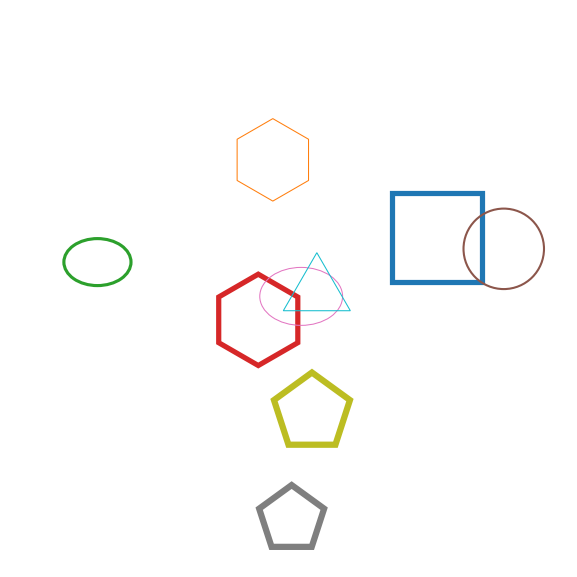[{"shape": "square", "thickness": 2.5, "radius": 0.39, "center": [0.757, 0.588]}, {"shape": "hexagon", "thickness": 0.5, "radius": 0.36, "center": [0.472, 0.722]}, {"shape": "oval", "thickness": 1.5, "radius": 0.29, "center": [0.169, 0.545]}, {"shape": "hexagon", "thickness": 2.5, "radius": 0.4, "center": [0.447, 0.445]}, {"shape": "circle", "thickness": 1, "radius": 0.35, "center": [0.872, 0.568]}, {"shape": "oval", "thickness": 0.5, "radius": 0.36, "center": [0.522, 0.486]}, {"shape": "pentagon", "thickness": 3, "radius": 0.3, "center": [0.505, 0.1]}, {"shape": "pentagon", "thickness": 3, "radius": 0.35, "center": [0.54, 0.285]}, {"shape": "triangle", "thickness": 0.5, "radius": 0.34, "center": [0.549, 0.495]}]